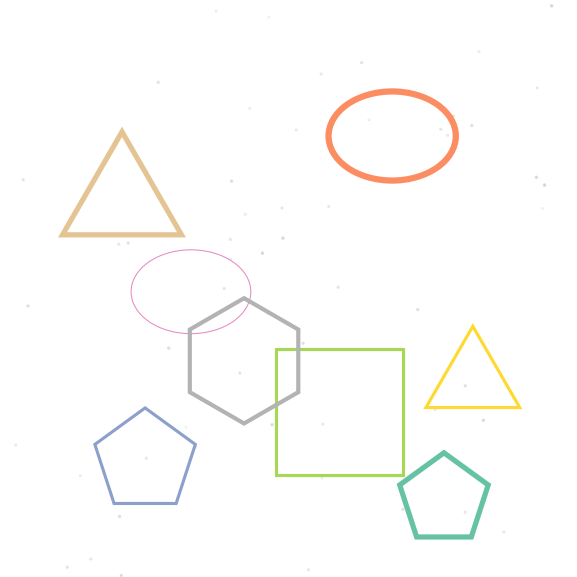[{"shape": "pentagon", "thickness": 2.5, "radius": 0.4, "center": [0.769, 0.134]}, {"shape": "oval", "thickness": 3, "radius": 0.55, "center": [0.679, 0.764]}, {"shape": "pentagon", "thickness": 1.5, "radius": 0.46, "center": [0.251, 0.201]}, {"shape": "oval", "thickness": 0.5, "radius": 0.52, "center": [0.331, 0.494]}, {"shape": "square", "thickness": 1.5, "radius": 0.55, "center": [0.589, 0.286]}, {"shape": "triangle", "thickness": 1.5, "radius": 0.47, "center": [0.819, 0.34]}, {"shape": "triangle", "thickness": 2.5, "radius": 0.59, "center": [0.211, 0.652]}, {"shape": "hexagon", "thickness": 2, "radius": 0.54, "center": [0.423, 0.374]}]